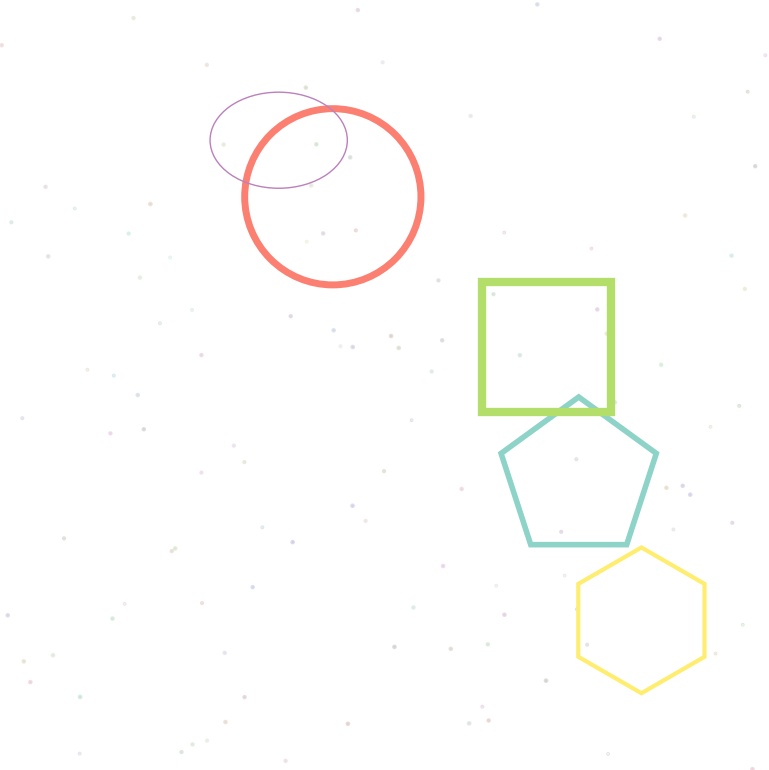[{"shape": "pentagon", "thickness": 2, "radius": 0.53, "center": [0.752, 0.378]}, {"shape": "circle", "thickness": 2.5, "radius": 0.57, "center": [0.432, 0.744]}, {"shape": "square", "thickness": 3, "radius": 0.42, "center": [0.71, 0.55]}, {"shape": "oval", "thickness": 0.5, "radius": 0.45, "center": [0.362, 0.818]}, {"shape": "hexagon", "thickness": 1.5, "radius": 0.47, "center": [0.833, 0.194]}]